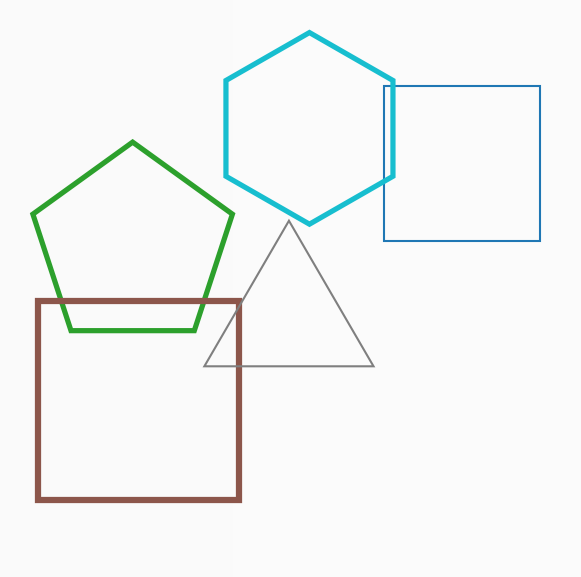[{"shape": "square", "thickness": 1, "radius": 0.67, "center": [0.795, 0.716]}, {"shape": "pentagon", "thickness": 2.5, "radius": 0.9, "center": [0.228, 0.573]}, {"shape": "square", "thickness": 3, "radius": 0.86, "center": [0.239, 0.305]}, {"shape": "triangle", "thickness": 1, "radius": 0.84, "center": [0.497, 0.449]}, {"shape": "hexagon", "thickness": 2.5, "radius": 0.83, "center": [0.532, 0.777]}]